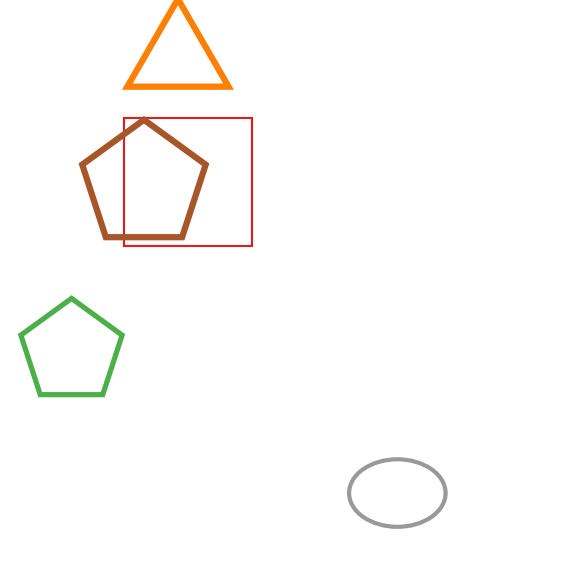[{"shape": "square", "thickness": 1, "radius": 0.55, "center": [0.326, 0.684]}, {"shape": "pentagon", "thickness": 2.5, "radius": 0.46, "center": [0.124, 0.39]}, {"shape": "triangle", "thickness": 3, "radius": 0.51, "center": [0.308, 0.9]}, {"shape": "pentagon", "thickness": 3, "radius": 0.56, "center": [0.249, 0.679]}, {"shape": "oval", "thickness": 2, "radius": 0.42, "center": [0.688, 0.145]}]